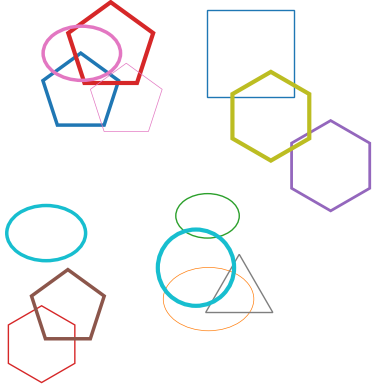[{"shape": "pentagon", "thickness": 2.5, "radius": 0.52, "center": [0.21, 0.759]}, {"shape": "square", "thickness": 1, "radius": 0.57, "center": [0.65, 0.861]}, {"shape": "oval", "thickness": 0.5, "radius": 0.59, "center": [0.542, 0.223]}, {"shape": "oval", "thickness": 1, "radius": 0.41, "center": [0.539, 0.439]}, {"shape": "pentagon", "thickness": 3, "radius": 0.58, "center": [0.288, 0.878]}, {"shape": "hexagon", "thickness": 1, "radius": 0.5, "center": [0.108, 0.106]}, {"shape": "hexagon", "thickness": 2, "radius": 0.59, "center": [0.859, 0.57]}, {"shape": "pentagon", "thickness": 2.5, "radius": 0.5, "center": [0.176, 0.2]}, {"shape": "pentagon", "thickness": 0.5, "radius": 0.49, "center": [0.328, 0.738]}, {"shape": "oval", "thickness": 2.5, "radius": 0.5, "center": [0.213, 0.862]}, {"shape": "triangle", "thickness": 1, "radius": 0.5, "center": [0.621, 0.239]}, {"shape": "hexagon", "thickness": 3, "radius": 0.58, "center": [0.704, 0.698]}, {"shape": "circle", "thickness": 3, "radius": 0.5, "center": [0.509, 0.305]}, {"shape": "oval", "thickness": 2.5, "radius": 0.51, "center": [0.12, 0.395]}]